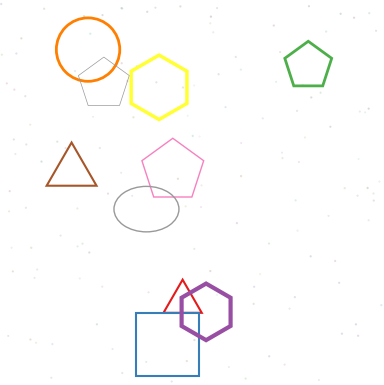[{"shape": "triangle", "thickness": 1.5, "radius": 0.29, "center": [0.474, 0.216]}, {"shape": "square", "thickness": 1.5, "radius": 0.41, "center": [0.434, 0.105]}, {"shape": "pentagon", "thickness": 2, "radius": 0.32, "center": [0.801, 0.829]}, {"shape": "hexagon", "thickness": 3, "radius": 0.37, "center": [0.535, 0.19]}, {"shape": "circle", "thickness": 2, "radius": 0.41, "center": [0.229, 0.871]}, {"shape": "hexagon", "thickness": 2.5, "radius": 0.42, "center": [0.413, 0.773]}, {"shape": "triangle", "thickness": 1.5, "radius": 0.37, "center": [0.186, 0.555]}, {"shape": "pentagon", "thickness": 1, "radius": 0.42, "center": [0.449, 0.557]}, {"shape": "oval", "thickness": 1, "radius": 0.42, "center": [0.38, 0.457]}, {"shape": "pentagon", "thickness": 0.5, "radius": 0.35, "center": [0.27, 0.782]}]